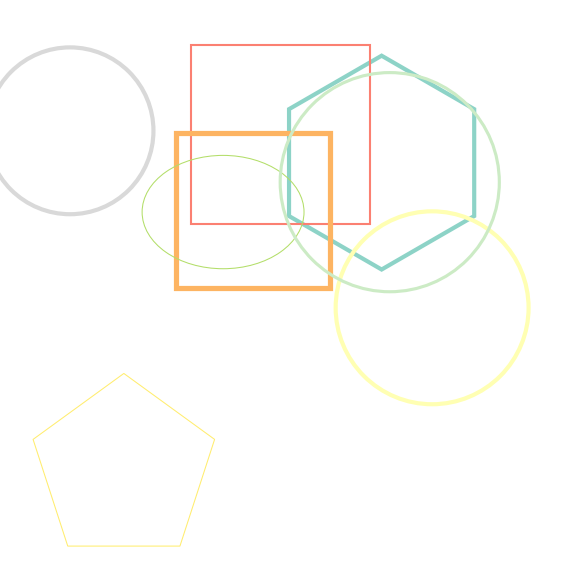[{"shape": "hexagon", "thickness": 2, "radius": 0.93, "center": [0.661, 0.718]}, {"shape": "circle", "thickness": 2, "radius": 0.84, "center": [0.748, 0.466]}, {"shape": "square", "thickness": 1, "radius": 0.77, "center": [0.486, 0.766]}, {"shape": "square", "thickness": 2.5, "radius": 0.67, "center": [0.439, 0.634]}, {"shape": "oval", "thickness": 0.5, "radius": 0.7, "center": [0.386, 0.632]}, {"shape": "circle", "thickness": 2, "radius": 0.72, "center": [0.121, 0.773]}, {"shape": "circle", "thickness": 1.5, "radius": 0.95, "center": [0.675, 0.684]}, {"shape": "pentagon", "thickness": 0.5, "radius": 0.83, "center": [0.214, 0.187]}]